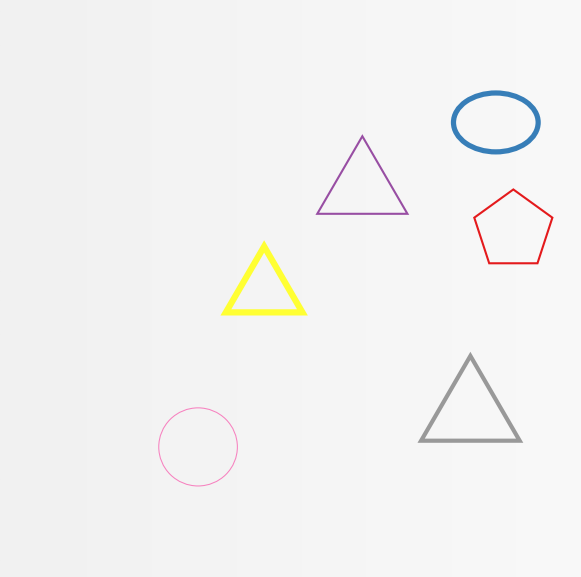[{"shape": "pentagon", "thickness": 1, "radius": 0.35, "center": [0.883, 0.6]}, {"shape": "oval", "thickness": 2.5, "radius": 0.36, "center": [0.853, 0.787]}, {"shape": "triangle", "thickness": 1, "radius": 0.45, "center": [0.623, 0.674]}, {"shape": "triangle", "thickness": 3, "radius": 0.38, "center": [0.454, 0.496]}, {"shape": "circle", "thickness": 0.5, "radius": 0.34, "center": [0.341, 0.225]}, {"shape": "triangle", "thickness": 2, "radius": 0.49, "center": [0.809, 0.285]}]